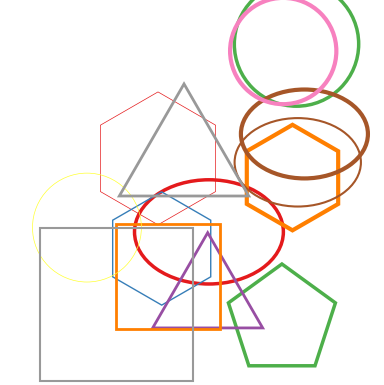[{"shape": "oval", "thickness": 2.5, "radius": 0.97, "center": [0.543, 0.398]}, {"shape": "hexagon", "thickness": 0.5, "radius": 0.86, "center": [0.41, 0.589]}, {"shape": "hexagon", "thickness": 1, "radius": 0.74, "center": [0.42, 0.355]}, {"shape": "pentagon", "thickness": 2.5, "radius": 0.73, "center": [0.732, 0.168]}, {"shape": "circle", "thickness": 2.5, "radius": 0.81, "center": [0.77, 0.886]}, {"shape": "triangle", "thickness": 2, "radius": 0.82, "center": [0.539, 0.231]}, {"shape": "hexagon", "thickness": 3, "radius": 0.69, "center": [0.76, 0.539]}, {"shape": "square", "thickness": 2, "radius": 0.68, "center": [0.437, 0.282]}, {"shape": "circle", "thickness": 0.5, "radius": 0.71, "center": [0.226, 0.409]}, {"shape": "oval", "thickness": 3, "radius": 0.82, "center": [0.791, 0.652]}, {"shape": "oval", "thickness": 1.5, "radius": 0.82, "center": [0.773, 0.578]}, {"shape": "circle", "thickness": 3, "radius": 0.69, "center": [0.736, 0.867]}, {"shape": "square", "thickness": 1.5, "radius": 0.99, "center": [0.303, 0.21]}, {"shape": "triangle", "thickness": 2, "radius": 0.97, "center": [0.478, 0.588]}]